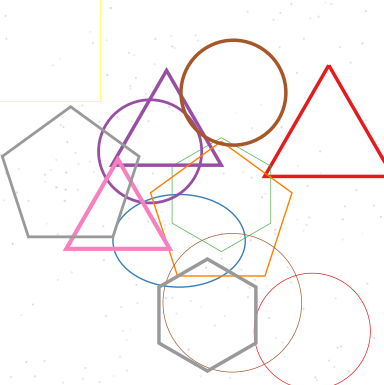[{"shape": "circle", "thickness": 0.5, "radius": 0.75, "center": [0.811, 0.139]}, {"shape": "triangle", "thickness": 2.5, "radius": 0.96, "center": [0.854, 0.638]}, {"shape": "oval", "thickness": 1, "radius": 0.86, "center": [0.465, 0.375]}, {"shape": "hexagon", "thickness": 0.5, "radius": 0.74, "center": [0.575, 0.494]}, {"shape": "circle", "thickness": 2, "radius": 0.67, "center": [0.39, 0.607]}, {"shape": "triangle", "thickness": 2.5, "radius": 0.82, "center": [0.433, 0.653]}, {"shape": "pentagon", "thickness": 1, "radius": 0.97, "center": [0.575, 0.439]}, {"shape": "square", "thickness": 0.5, "radius": 0.78, "center": [0.103, 0.893]}, {"shape": "circle", "thickness": 0.5, "radius": 0.9, "center": [0.603, 0.214]}, {"shape": "circle", "thickness": 2.5, "radius": 0.68, "center": [0.606, 0.759]}, {"shape": "triangle", "thickness": 3, "radius": 0.77, "center": [0.306, 0.431]}, {"shape": "hexagon", "thickness": 2.5, "radius": 0.73, "center": [0.539, 0.182]}, {"shape": "pentagon", "thickness": 2, "radius": 0.93, "center": [0.184, 0.536]}]